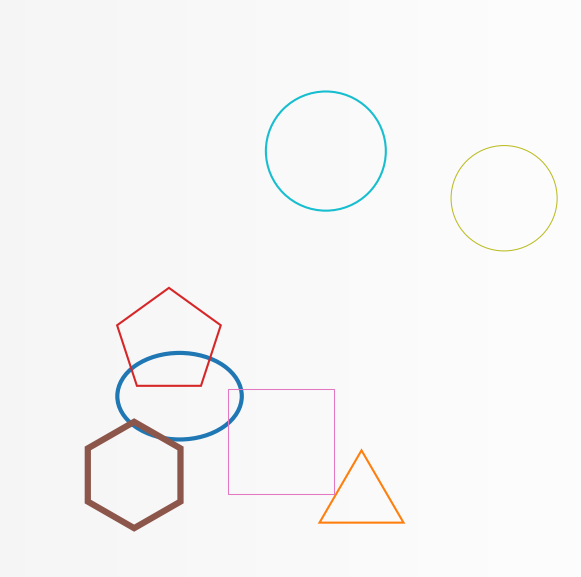[{"shape": "oval", "thickness": 2, "radius": 0.54, "center": [0.309, 0.313]}, {"shape": "triangle", "thickness": 1, "radius": 0.42, "center": [0.622, 0.136]}, {"shape": "pentagon", "thickness": 1, "radius": 0.47, "center": [0.291, 0.407]}, {"shape": "hexagon", "thickness": 3, "radius": 0.46, "center": [0.231, 0.177]}, {"shape": "square", "thickness": 0.5, "radius": 0.46, "center": [0.484, 0.235]}, {"shape": "circle", "thickness": 0.5, "radius": 0.46, "center": [0.867, 0.656]}, {"shape": "circle", "thickness": 1, "radius": 0.52, "center": [0.561, 0.738]}]